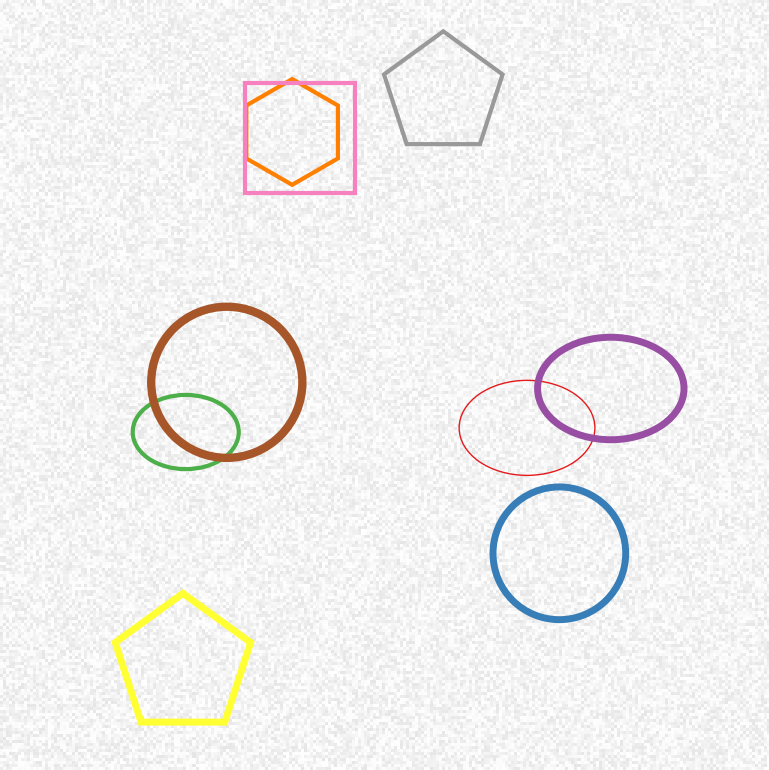[{"shape": "oval", "thickness": 0.5, "radius": 0.44, "center": [0.684, 0.444]}, {"shape": "circle", "thickness": 2.5, "radius": 0.43, "center": [0.726, 0.281]}, {"shape": "oval", "thickness": 1.5, "radius": 0.34, "center": [0.241, 0.439]}, {"shape": "oval", "thickness": 2.5, "radius": 0.48, "center": [0.793, 0.495]}, {"shape": "hexagon", "thickness": 1.5, "radius": 0.34, "center": [0.379, 0.829]}, {"shape": "pentagon", "thickness": 2.5, "radius": 0.46, "center": [0.238, 0.137]}, {"shape": "circle", "thickness": 3, "radius": 0.49, "center": [0.295, 0.504]}, {"shape": "square", "thickness": 1.5, "radius": 0.36, "center": [0.39, 0.821]}, {"shape": "pentagon", "thickness": 1.5, "radius": 0.4, "center": [0.576, 0.878]}]